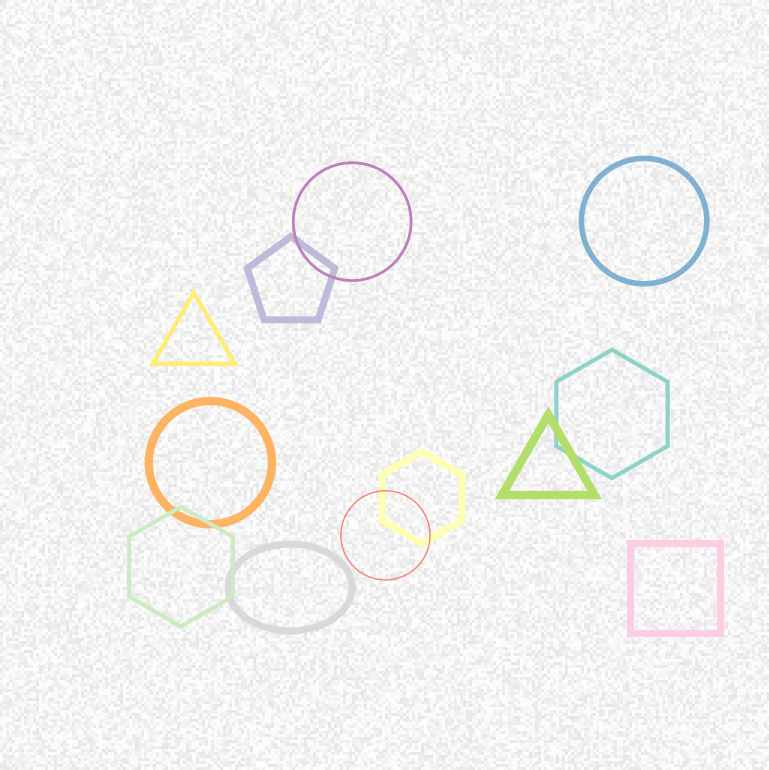[{"shape": "hexagon", "thickness": 1.5, "radius": 0.42, "center": [0.795, 0.462]}, {"shape": "hexagon", "thickness": 2.5, "radius": 0.3, "center": [0.548, 0.354]}, {"shape": "pentagon", "thickness": 2.5, "radius": 0.3, "center": [0.378, 0.633]}, {"shape": "circle", "thickness": 0.5, "radius": 0.29, "center": [0.501, 0.305]}, {"shape": "circle", "thickness": 2, "radius": 0.41, "center": [0.837, 0.713]}, {"shape": "circle", "thickness": 3, "radius": 0.4, "center": [0.273, 0.399]}, {"shape": "triangle", "thickness": 3, "radius": 0.35, "center": [0.712, 0.392]}, {"shape": "square", "thickness": 2.5, "radius": 0.29, "center": [0.877, 0.237]}, {"shape": "oval", "thickness": 2.5, "radius": 0.4, "center": [0.377, 0.237]}, {"shape": "circle", "thickness": 1, "radius": 0.38, "center": [0.457, 0.712]}, {"shape": "hexagon", "thickness": 1.5, "radius": 0.39, "center": [0.235, 0.264]}, {"shape": "triangle", "thickness": 1.5, "radius": 0.31, "center": [0.252, 0.558]}]